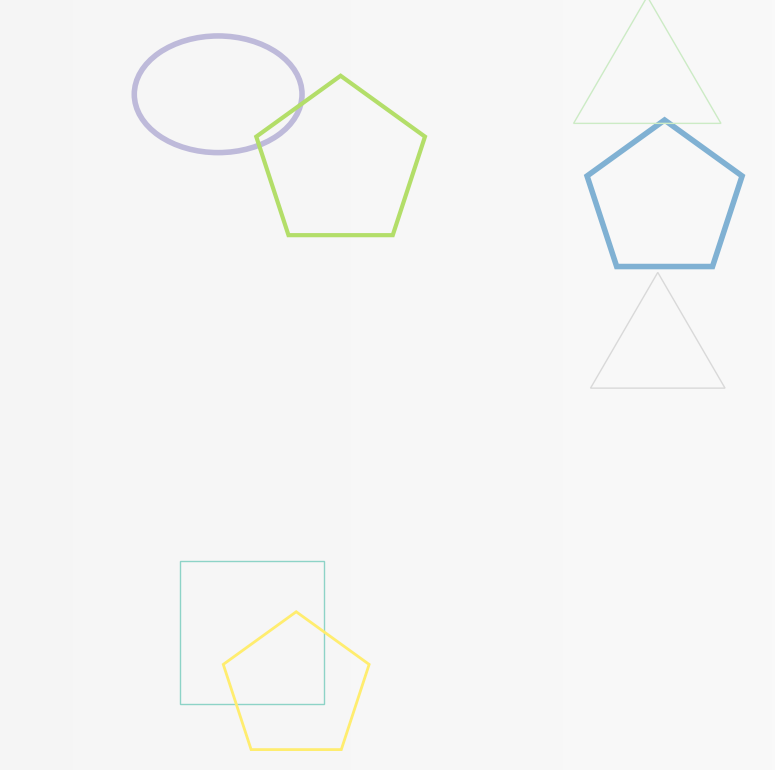[{"shape": "square", "thickness": 0.5, "radius": 0.46, "center": [0.325, 0.178]}, {"shape": "oval", "thickness": 2, "radius": 0.54, "center": [0.281, 0.878]}, {"shape": "pentagon", "thickness": 2, "radius": 0.53, "center": [0.858, 0.739]}, {"shape": "pentagon", "thickness": 1.5, "radius": 0.57, "center": [0.44, 0.787]}, {"shape": "triangle", "thickness": 0.5, "radius": 0.5, "center": [0.849, 0.546]}, {"shape": "triangle", "thickness": 0.5, "radius": 0.55, "center": [0.835, 0.895]}, {"shape": "pentagon", "thickness": 1, "radius": 0.49, "center": [0.382, 0.107]}]